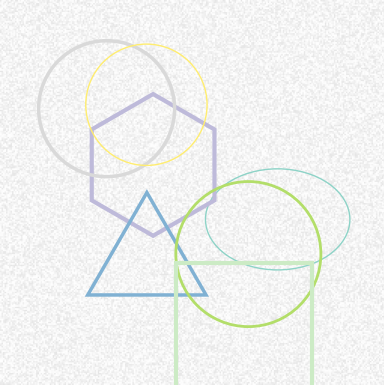[{"shape": "oval", "thickness": 1, "radius": 0.94, "center": [0.721, 0.43]}, {"shape": "hexagon", "thickness": 3, "radius": 0.92, "center": [0.398, 0.572]}, {"shape": "triangle", "thickness": 2.5, "radius": 0.89, "center": [0.382, 0.323]}, {"shape": "circle", "thickness": 2, "radius": 0.94, "center": [0.645, 0.34]}, {"shape": "circle", "thickness": 2.5, "radius": 0.88, "center": [0.277, 0.718]}, {"shape": "square", "thickness": 3, "radius": 0.88, "center": [0.633, 0.14]}, {"shape": "circle", "thickness": 1, "radius": 0.79, "center": [0.38, 0.728]}]